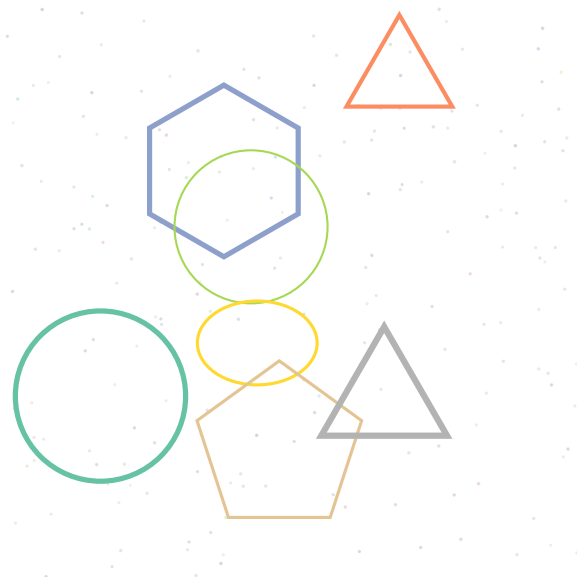[{"shape": "circle", "thickness": 2.5, "radius": 0.74, "center": [0.174, 0.313]}, {"shape": "triangle", "thickness": 2, "radius": 0.53, "center": [0.692, 0.867]}, {"shape": "hexagon", "thickness": 2.5, "radius": 0.74, "center": [0.388, 0.703]}, {"shape": "circle", "thickness": 1, "radius": 0.66, "center": [0.435, 0.606]}, {"shape": "oval", "thickness": 1.5, "radius": 0.52, "center": [0.445, 0.405]}, {"shape": "pentagon", "thickness": 1.5, "radius": 0.75, "center": [0.484, 0.224]}, {"shape": "triangle", "thickness": 3, "radius": 0.63, "center": [0.665, 0.308]}]